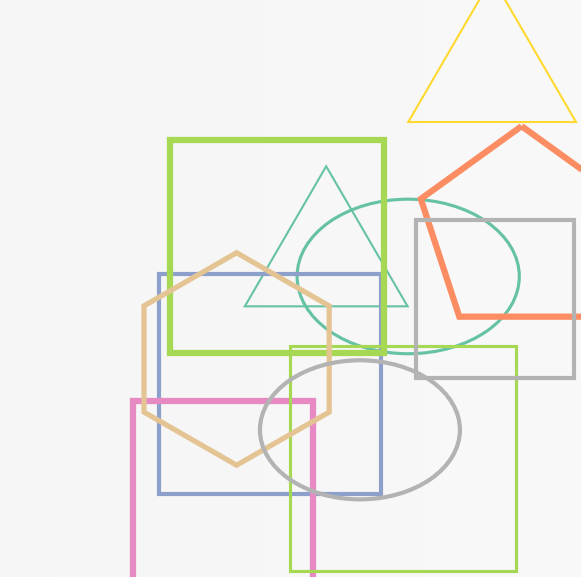[{"shape": "oval", "thickness": 1.5, "radius": 0.96, "center": [0.702, 0.52]}, {"shape": "triangle", "thickness": 1, "radius": 0.81, "center": [0.561, 0.55]}, {"shape": "pentagon", "thickness": 3, "radius": 0.91, "center": [0.897, 0.598]}, {"shape": "square", "thickness": 2, "radius": 0.95, "center": [0.464, 0.334]}, {"shape": "square", "thickness": 3, "radius": 0.77, "center": [0.384, 0.151]}, {"shape": "square", "thickness": 1.5, "radius": 0.97, "center": [0.693, 0.205]}, {"shape": "square", "thickness": 3, "radius": 0.92, "center": [0.477, 0.572]}, {"shape": "triangle", "thickness": 1, "radius": 0.83, "center": [0.847, 0.871]}, {"shape": "hexagon", "thickness": 2.5, "radius": 0.92, "center": [0.407, 0.378]}, {"shape": "square", "thickness": 2, "radius": 0.68, "center": [0.851, 0.481]}, {"shape": "oval", "thickness": 2, "radius": 0.86, "center": [0.619, 0.255]}]